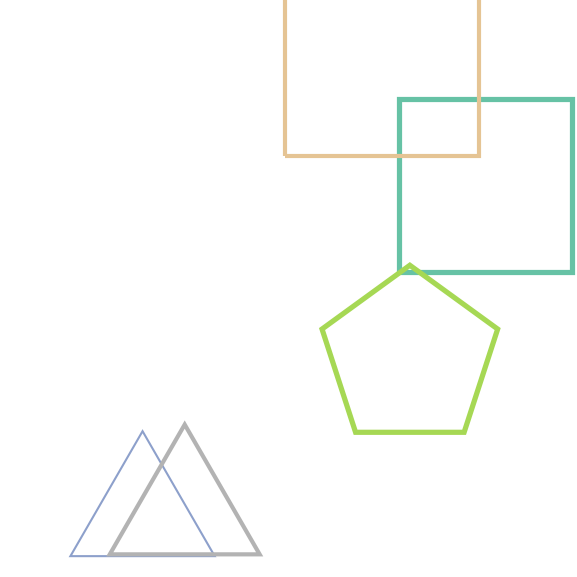[{"shape": "square", "thickness": 2.5, "radius": 0.75, "center": [0.841, 0.678]}, {"shape": "triangle", "thickness": 1, "radius": 0.72, "center": [0.247, 0.108]}, {"shape": "pentagon", "thickness": 2.5, "radius": 0.8, "center": [0.71, 0.38]}, {"shape": "square", "thickness": 2, "radius": 0.84, "center": [0.661, 0.896]}, {"shape": "triangle", "thickness": 2, "radius": 0.75, "center": [0.32, 0.114]}]